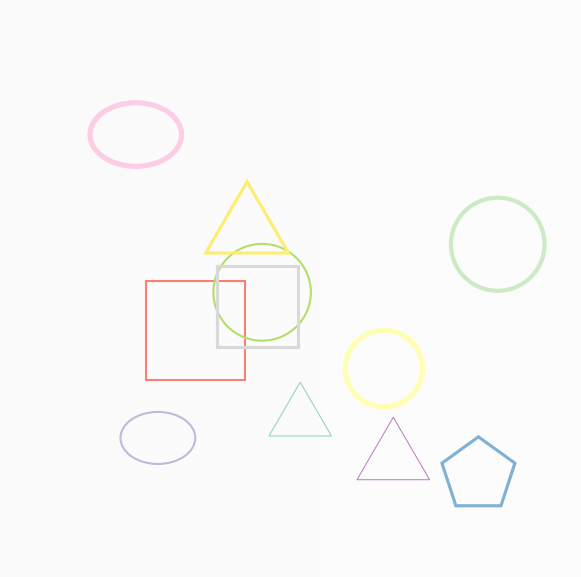[{"shape": "triangle", "thickness": 0.5, "radius": 0.31, "center": [0.517, 0.275]}, {"shape": "circle", "thickness": 2.5, "radius": 0.33, "center": [0.66, 0.361]}, {"shape": "oval", "thickness": 1, "radius": 0.32, "center": [0.272, 0.241]}, {"shape": "square", "thickness": 1, "radius": 0.43, "center": [0.337, 0.427]}, {"shape": "pentagon", "thickness": 1.5, "radius": 0.33, "center": [0.823, 0.177]}, {"shape": "circle", "thickness": 1, "radius": 0.42, "center": [0.451, 0.493]}, {"shape": "oval", "thickness": 2.5, "radius": 0.39, "center": [0.234, 0.766]}, {"shape": "square", "thickness": 1.5, "radius": 0.35, "center": [0.443, 0.468]}, {"shape": "triangle", "thickness": 0.5, "radius": 0.36, "center": [0.677, 0.205]}, {"shape": "circle", "thickness": 2, "radius": 0.4, "center": [0.856, 0.576]}, {"shape": "triangle", "thickness": 1.5, "radius": 0.41, "center": [0.425, 0.602]}]